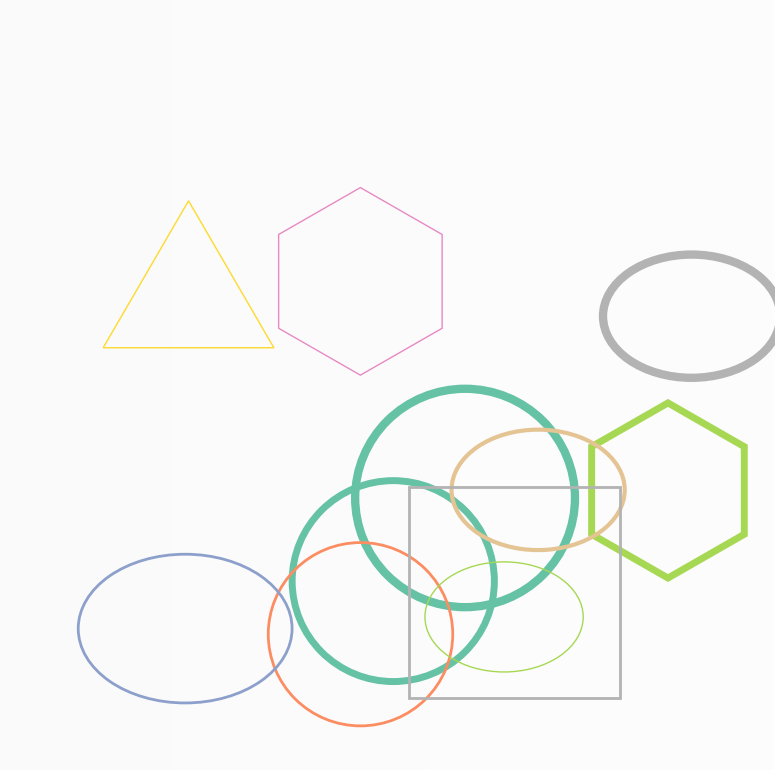[{"shape": "circle", "thickness": 2.5, "radius": 0.65, "center": [0.507, 0.245]}, {"shape": "circle", "thickness": 3, "radius": 0.71, "center": [0.6, 0.353]}, {"shape": "circle", "thickness": 1, "radius": 0.6, "center": [0.465, 0.176]}, {"shape": "oval", "thickness": 1, "radius": 0.69, "center": [0.239, 0.184]}, {"shape": "hexagon", "thickness": 0.5, "radius": 0.61, "center": [0.465, 0.635]}, {"shape": "oval", "thickness": 0.5, "radius": 0.51, "center": [0.65, 0.199]}, {"shape": "hexagon", "thickness": 2.5, "radius": 0.57, "center": [0.862, 0.363]}, {"shape": "triangle", "thickness": 0.5, "radius": 0.64, "center": [0.243, 0.612]}, {"shape": "oval", "thickness": 1.5, "radius": 0.56, "center": [0.694, 0.364]}, {"shape": "oval", "thickness": 3, "radius": 0.57, "center": [0.892, 0.589]}, {"shape": "square", "thickness": 1, "radius": 0.68, "center": [0.664, 0.231]}]